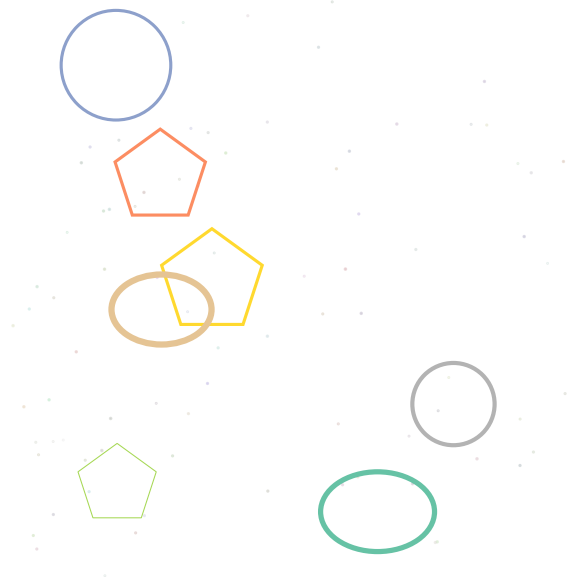[{"shape": "oval", "thickness": 2.5, "radius": 0.49, "center": [0.654, 0.113]}, {"shape": "pentagon", "thickness": 1.5, "radius": 0.41, "center": [0.277, 0.693]}, {"shape": "circle", "thickness": 1.5, "radius": 0.47, "center": [0.201, 0.886]}, {"shape": "pentagon", "thickness": 0.5, "radius": 0.36, "center": [0.203, 0.16]}, {"shape": "pentagon", "thickness": 1.5, "radius": 0.46, "center": [0.367, 0.511]}, {"shape": "oval", "thickness": 3, "radius": 0.43, "center": [0.28, 0.463]}, {"shape": "circle", "thickness": 2, "radius": 0.36, "center": [0.785, 0.299]}]